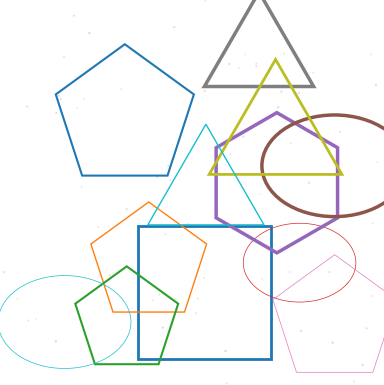[{"shape": "pentagon", "thickness": 1.5, "radius": 0.94, "center": [0.324, 0.696]}, {"shape": "square", "thickness": 2, "radius": 0.86, "center": [0.531, 0.239]}, {"shape": "pentagon", "thickness": 1, "radius": 0.79, "center": [0.386, 0.317]}, {"shape": "pentagon", "thickness": 1.5, "radius": 0.7, "center": [0.329, 0.168]}, {"shape": "oval", "thickness": 0.5, "radius": 0.73, "center": [0.778, 0.318]}, {"shape": "hexagon", "thickness": 2.5, "radius": 0.91, "center": [0.719, 0.525]}, {"shape": "oval", "thickness": 2.5, "radius": 0.94, "center": [0.869, 0.569]}, {"shape": "pentagon", "thickness": 0.5, "radius": 0.84, "center": [0.869, 0.17]}, {"shape": "triangle", "thickness": 2.5, "radius": 0.82, "center": [0.673, 0.857]}, {"shape": "triangle", "thickness": 2, "radius": 1.0, "center": [0.716, 0.647]}, {"shape": "triangle", "thickness": 1, "radius": 0.87, "center": [0.535, 0.503]}, {"shape": "oval", "thickness": 0.5, "radius": 0.86, "center": [0.168, 0.164]}]